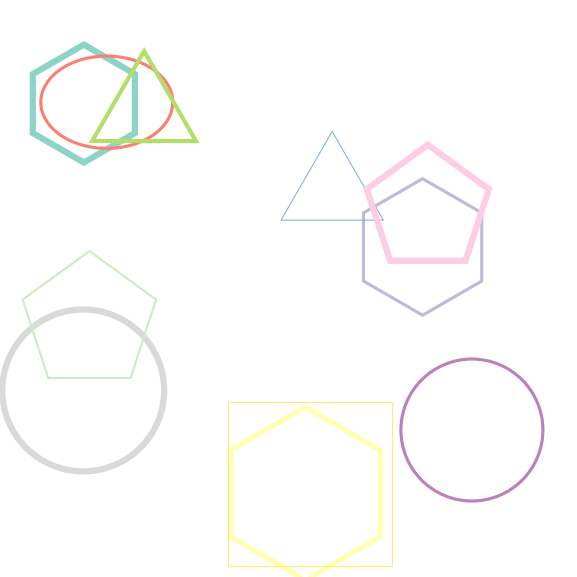[{"shape": "hexagon", "thickness": 3, "radius": 0.51, "center": [0.145, 0.82]}, {"shape": "hexagon", "thickness": 2.5, "radius": 0.75, "center": [0.529, 0.145]}, {"shape": "hexagon", "thickness": 1.5, "radius": 0.59, "center": [0.732, 0.572]}, {"shape": "oval", "thickness": 1.5, "radius": 0.57, "center": [0.185, 0.822]}, {"shape": "triangle", "thickness": 0.5, "radius": 0.51, "center": [0.575, 0.669]}, {"shape": "triangle", "thickness": 2, "radius": 0.52, "center": [0.25, 0.807]}, {"shape": "pentagon", "thickness": 3, "radius": 0.56, "center": [0.741, 0.637]}, {"shape": "circle", "thickness": 3, "radius": 0.7, "center": [0.144, 0.323]}, {"shape": "circle", "thickness": 1.5, "radius": 0.61, "center": [0.817, 0.254]}, {"shape": "pentagon", "thickness": 1, "radius": 0.61, "center": [0.155, 0.443]}, {"shape": "square", "thickness": 0.5, "radius": 0.71, "center": [0.537, 0.161]}]